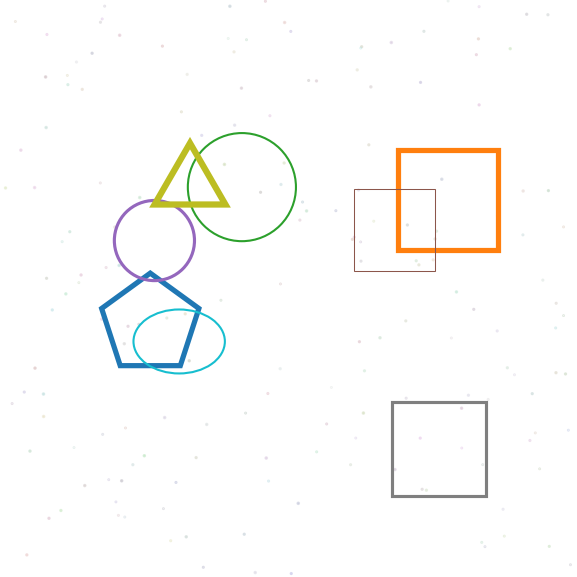[{"shape": "pentagon", "thickness": 2.5, "radius": 0.44, "center": [0.26, 0.438]}, {"shape": "square", "thickness": 2.5, "radius": 0.43, "center": [0.776, 0.653]}, {"shape": "circle", "thickness": 1, "radius": 0.47, "center": [0.419, 0.675]}, {"shape": "circle", "thickness": 1.5, "radius": 0.35, "center": [0.267, 0.583]}, {"shape": "square", "thickness": 0.5, "radius": 0.35, "center": [0.683, 0.601]}, {"shape": "square", "thickness": 1.5, "radius": 0.41, "center": [0.759, 0.221]}, {"shape": "triangle", "thickness": 3, "radius": 0.35, "center": [0.329, 0.68]}, {"shape": "oval", "thickness": 1, "radius": 0.4, "center": [0.31, 0.408]}]